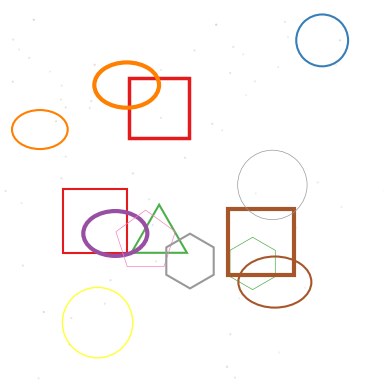[{"shape": "square", "thickness": 2.5, "radius": 0.39, "center": [0.412, 0.72]}, {"shape": "square", "thickness": 1.5, "radius": 0.42, "center": [0.247, 0.426]}, {"shape": "circle", "thickness": 1.5, "radius": 0.34, "center": [0.837, 0.895]}, {"shape": "hexagon", "thickness": 0.5, "radius": 0.34, "center": [0.656, 0.316]}, {"shape": "triangle", "thickness": 1.5, "radius": 0.42, "center": [0.413, 0.385]}, {"shape": "oval", "thickness": 3, "radius": 0.42, "center": [0.3, 0.394]}, {"shape": "oval", "thickness": 1.5, "radius": 0.36, "center": [0.104, 0.664]}, {"shape": "oval", "thickness": 3, "radius": 0.42, "center": [0.329, 0.779]}, {"shape": "circle", "thickness": 1, "radius": 0.46, "center": [0.254, 0.162]}, {"shape": "oval", "thickness": 1.5, "radius": 0.47, "center": [0.714, 0.267]}, {"shape": "square", "thickness": 3, "radius": 0.43, "center": [0.677, 0.372]}, {"shape": "pentagon", "thickness": 0.5, "radius": 0.41, "center": [0.378, 0.373]}, {"shape": "circle", "thickness": 0.5, "radius": 0.45, "center": [0.707, 0.52]}, {"shape": "hexagon", "thickness": 1.5, "radius": 0.36, "center": [0.494, 0.322]}]